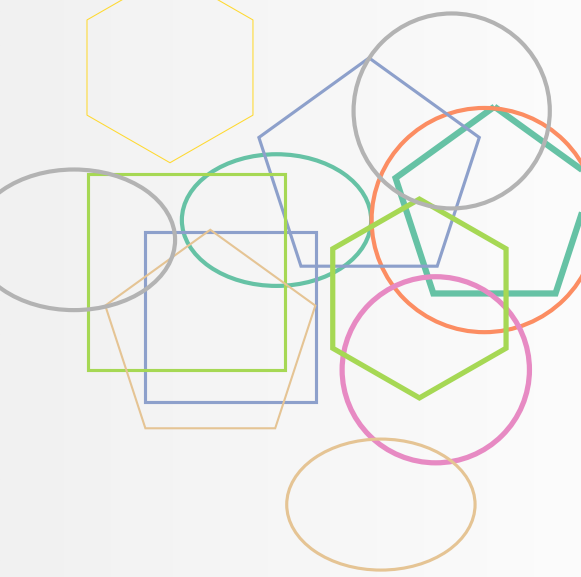[{"shape": "oval", "thickness": 2, "radius": 0.81, "center": [0.476, 0.618]}, {"shape": "pentagon", "thickness": 3, "radius": 0.89, "center": [0.851, 0.636]}, {"shape": "circle", "thickness": 2, "radius": 0.97, "center": [0.833, 0.618]}, {"shape": "square", "thickness": 1.5, "radius": 0.73, "center": [0.397, 0.45]}, {"shape": "pentagon", "thickness": 1.5, "radius": 1.0, "center": [0.635, 0.699]}, {"shape": "circle", "thickness": 2.5, "radius": 0.81, "center": [0.75, 0.359]}, {"shape": "hexagon", "thickness": 2.5, "radius": 0.86, "center": [0.722, 0.482]}, {"shape": "square", "thickness": 1.5, "radius": 0.85, "center": [0.321, 0.528]}, {"shape": "hexagon", "thickness": 0.5, "radius": 0.82, "center": [0.292, 0.882]}, {"shape": "pentagon", "thickness": 1, "radius": 0.95, "center": [0.362, 0.411]}, {"shape": "oval", "thickness": 1.5, "radius": 0.81, "center": [0.655, 0.125]}, {"shape": "oval", "thickness": 2, "radius": 0.87, "center": [0.127, 0.584]}, {"shape": "circle", "thickness": 2, "radius": 0.84, "center": [0.777, 0.807]}]